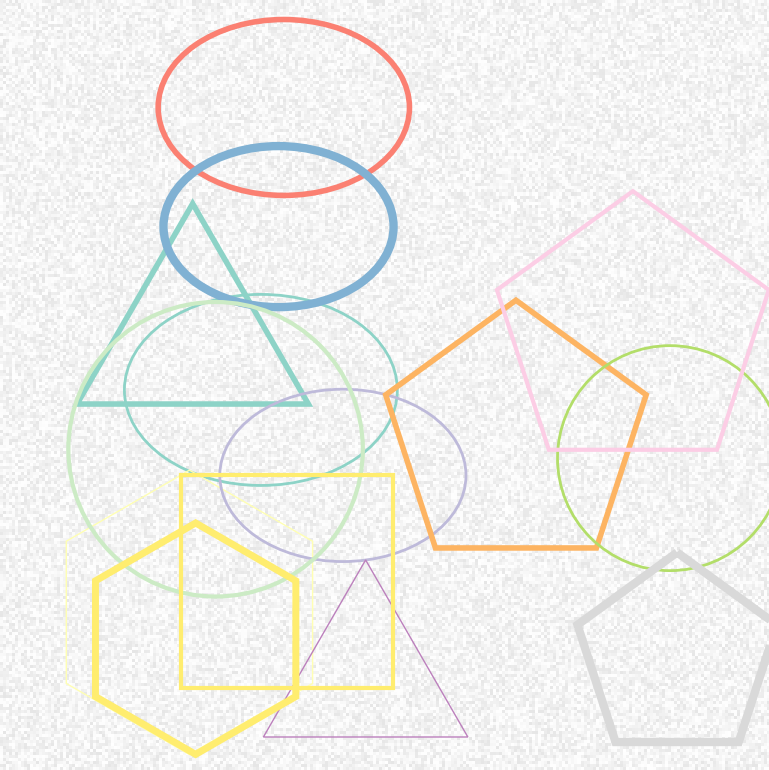[{"shape": "triangle", "thickness": 2, "radius": 0.87, "center": [0.25, 0.562]}, {"shape": "oval", "thickness": 1, "radius": 0.89, "center": [0.339, 0.494]}, {"shape": "hexagon", "thickness": 0.5, "radius": 0.92, "center": [0.246, 0.205]}, {"shape": "oval", "thickness": 1, "radius": 0.8, "center": [0.445, 0.383]}, {"shape": "oval", "thickness": 2, "radius": 0.82, "center": [0.369, 0.86]}, {"shape": "oval", "thickness": 3, "radius": 0.75, "center": [0.362, 0.706]}, {"shape": "pentagon", "thickness": 2, "radius": 0.89, "center": [0.67, 0.432]}, {"shape": "circle", "thickness": 1, "radius": 0.73, "center": [0.87, 0.405]}, {"shape": "pentagon", "thickness": 1.5, "radius": 0.93, "center": [0.822, 0.566]}, {"shape": "pentagon", "thickness": 3, "radius": 0.68, "center": [0.879, 0.146]}, {"shape": "triangle", "thickness": 0.5, "radius": 0.77, "center": [0.475, 0.12]}, {"shape": "circle", "thickness": 1.5, "radius": 0.96, "center": [0.28, 0.417]}, {"shape": "hexagon", "thickness": 2.5, "radius": 0.75, "center": [0.254, 0.171]}, {"shape": "square", "thickness": 1.5, "radius": 0.69, "center": [0.373, 0.245]}]